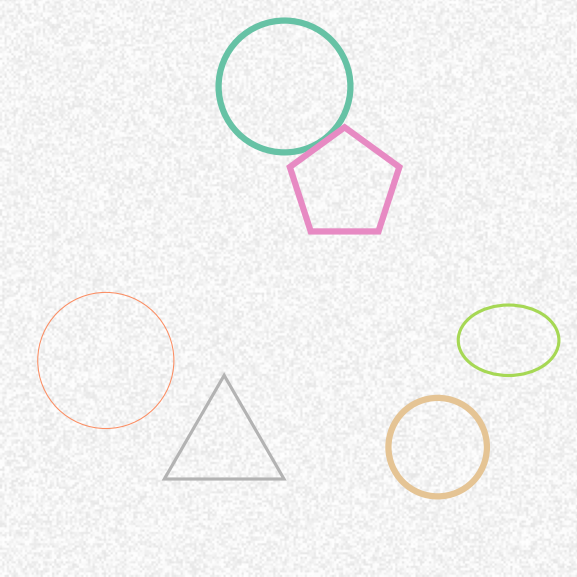[{"shape": "circle", "thickness": 3, "radius": 0.57, "center": [0.493, 0.849]}, {"shape": "circle", "thickness": 0.5, "radius": 0.59, "center": [0.183, 0.375]}, {"shape": "pentagon", "thickness": 3, "radius": 0.5, "center": [0.597, 0.679]}, {"shape": "oval", "thickness": 1.5, "radius": 0.44, "center": [0.881, 0.41]}, {"shape": "circle", "thickness": 3, "radius": 0.43, "center": [0.758, 0.225]}, {"shape": "triangle", "thickness": 1.5, "radius": 0.6, "center": [0.388, 0.23]}]